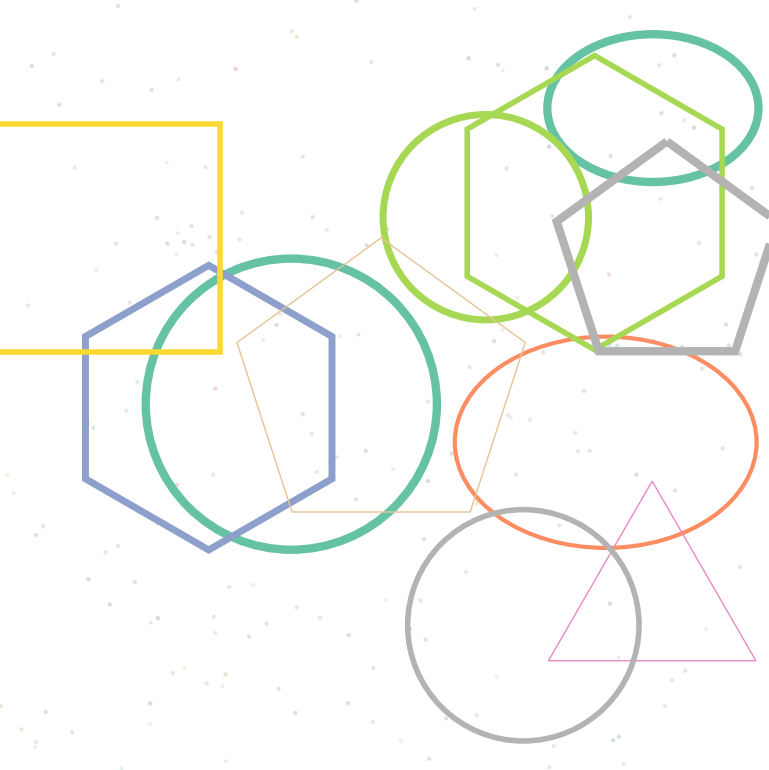[{"shape": "oval", "thickness": 3, "radius": 0.69, "center": [0.848, 0.86]}, {"shape": "circle", "thickness": 3, "radius": 0.95, "center": [0.378, 0.475]}, {"shape": "oval", "thickness": 1.5, "radius": 0.98, "center": [0.787, 0.426]}, {"shape": "hexagon", "thickness": 2.5, "radius": 0.92, "center": [0.271, 0.471]}, {"shape": "triangle", "thickness": 0.5, "radius": 0.78, "center": [0.847, 0.22]}, {"shape": "hexagon", "thickness": 2, "radius": 0.96, "center": [0.772, 0.737]}, {"shape": "circle", "thickness": 2.5, "radius": 0.67, "center": [0.631, 0.718]}, {"shape": "square", "thickness": 2, "radius": 0.74, "center": [0.138, 0.691]}, {"shape": "pentagon", "thickness": 0.5, "radius": 0.98, "center": [0.495, 0.494]}, {"shape": "pentagon", "thickness": 3, "radius": 0.75, "center": [0.866, 0.666]}, {"shape": "circle", "thickness": 2, "radius": 0.75, "center": [0.68, 0.188]}]